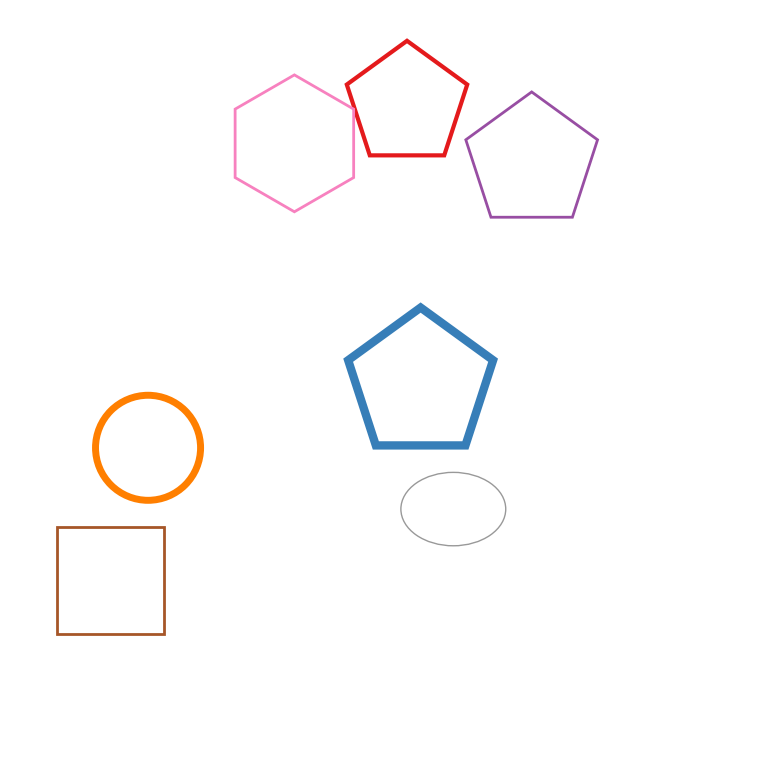[{"shape": "pentagon", "thickness": 1.5, "radius": 0.41, "center": [0.529, 0.865]}, {"shape": "pentagon", "thickness": 3, "radius": 0.49, "center": [0.546, 0.502]}, {"shape": "pentagon", "thickness": 1, "radius": 0.45, "center": [0.69, 0.791]}, {"shape": "circle", "thickness": 2.5, "radius": 0.34, "center": [0.192, 0.418]}, {"shape": "square", "thickness": 1, "radius": 0.35, "center": [0.144, 0.246]}, {"shape": "hexagon", "thickness": 1, "radius": 0.44, "center": [0.382, 0.814]}, {"shape": "oval", "thickness": 0.5, "radius": 0.34, "center": [0.589, 0.339]}]